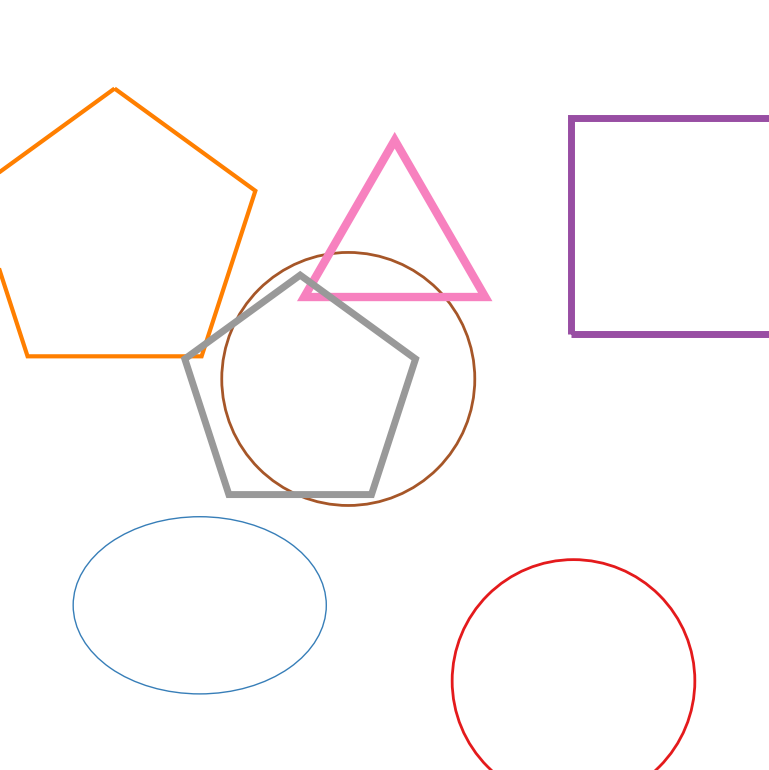[{"shape": "circle", "thickness": 1, "radius": 0.79, "center": [0.745, 0.116]}, {"shape": "oval", "thickness": 0.5, "radius": 0.82, "center": [0.259, 0.214]}, {"shape": "square", "thickness": 2.5, "radius": 0.7, "center": [0.882, 0.706]}, {"shape": "pentagon", "thickness": 1.5, "radius": 0.96, "center": [0.149, 0.693]}, {"shape": "circle", "thickness": 1, "radius": 0.82, "center": [0.452, 0.508]}, {"shape": "triangle", "thickness": 3, "radius": 0.68, "center": [0.513, 0.682]}, {"shape": "pentagon", "thickness": 2.5, "radius": 0.79, "center": [0.39, 0.485]}]